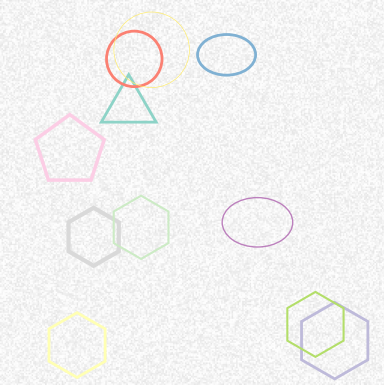[{"shape": "triangle", "thickness": 2, "radius": 0.41, "center": [0.334, 0.724]}, {"shape": "hexagon", "thickness": 2, "radius": 0.42, "center": [0.2, 0.104]}, {"shape": "hexagon", "thickness": 2, "radius": 0.5, "center": [0.869, 0.115]}, {"shape": "circle", "thickness": 2, "radius": 0.36, "center": [0.349, 0.847]}, {"shape": "oval", "thickness": 2, "radius": 0.38, "center": [0.589, 0.858]}, {"shape": "hexagon", "thickness": 1.5, "radius": 0.42, "center": [0.819, 0.157]}, {"shape": "pentagon", "thickness": 2.5, "radius": 0.47, "center": [0.181, 0.608]}, {"shape": "hexagon", "thickness": 3, "radius": 0.38, "center": [0.243, 0.385]}, {"shape": "oval", "thickness": 1, "radius": 0.46, "center": [0.669, 0.423]}, {"shape": "hexagon", "thickness": 1.5, "radius": 0.41, "center": [0.366, 0.41]}, {"shape": "circle", "thickness": 0.5, "radius": 0.49, "center": [0.394, 0.871]}]